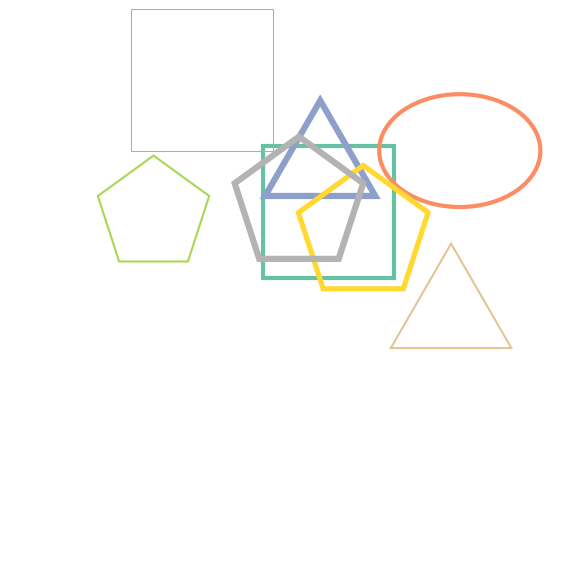[{"shape": "square", "thickness": 2, "radius": 0.57, "center": [0.569, 0.632]}, {"shape": "oval", "thickness": 2, "radius": 0.7, "center": [0.796, 0.738]}, {"shape": "triangle", "thickness": 3, "radius": 0.55, "center": [0.554, 0.715]}, {"shape": "square", "thickness": 0.5, "radius": 0.62, "center": [0.349, 0.861]}, {"shape": "pentagon", "thickness": 1, "radius": 0.51, "center": [0.266, 0.628]}, {"shape": "pentagon", "thickness": 2.5, "radius": 0.59, "center": [0.629, 0.595]}, {"shape": "triangle", "thickness": 1, "radius": 0.6, "center": [0.781, 0.457]}, {"shape": "pentagon", "thickness": 3, "radius": 0.59, "center": [0.518, 0.646]}]